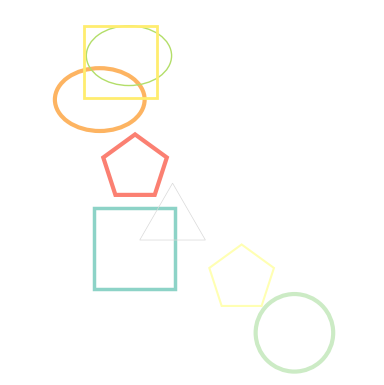[{"shape": "square", "thickness": 2.5, "radius": 0.52, "center": [0.35, 0.354]}, {"shape": "pentagon", "thickness": 1.5, "radius": 0.44, "center": [0.628, 0.277]}, {"shape": "pentagon", "thickness": 3, "radius": 0.43, "center": [0.351, 0.564]}, {"shape": "oval", "thickness": 3, "radius": 0.58, "center": [0.259, 0.741]}, {"shape": "oval", "thickness": 1, "radius": 0.55, "center": [0.335, 0.855]}, {"shape": "triangle", "thickness": 0.5, "radius": 0.49, "center": [0.448, 0.426]}, {"shape": "circle", "thickness": 3, "radius": 0.5, "center": [0.765, 0.136]}, {"shape": "square", "thickness": 2, "radius": 0.47, "center": [0.313, 0.839]}]